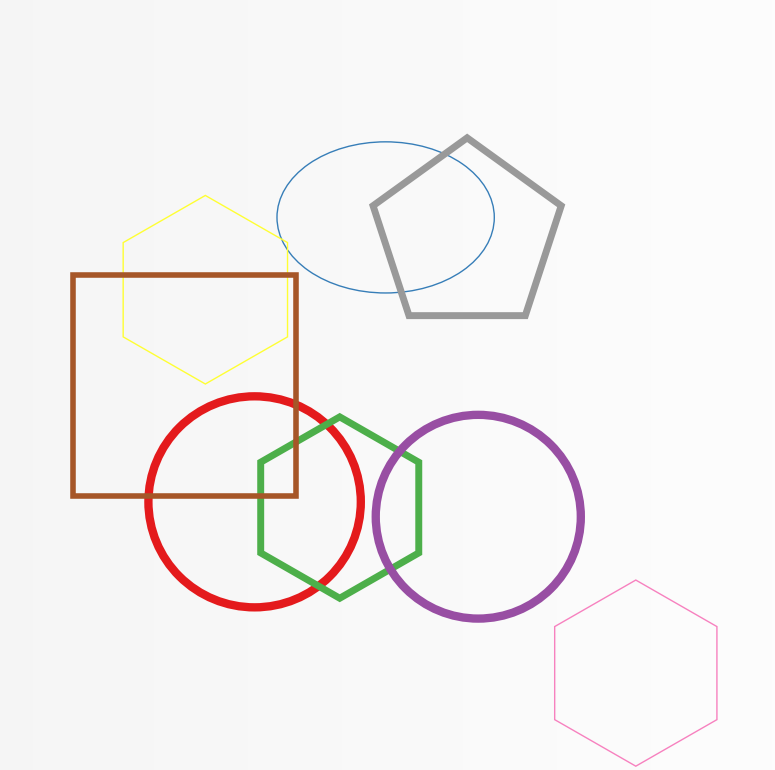[{"shape": "circle", "thickness": 3, "radius": 0.69, "center": [0.329, 0.348]}, {"shape": "oval", "thickness": 0.5, "radius": 0.7, "center": [0.498, 0.718]}, {"shape": "hexagon", "thickness": 2.5, "radius": 0.59, "center": [0.438, 0.341]}, {"shape": "circle", "thickness": 3, "radius": 0.66, "center": [0.617, 0.329]}, {"shape": "hexagon", "thickness": 0.5, "radius": 0.61, "center": [0.265, 0.624]}, {"shape": "square", "thickness": 2, "radius": 0.72, "center": [0.238, 0.499]}, {"shape": "hexagon", "thickness": 0.5, "radius": 0.6, "center": [0.82, 0.126]}, {"shape": "pentagon", "thickness": 2.5, "radius": 0.64, "center": [0.603, 0.693]}]